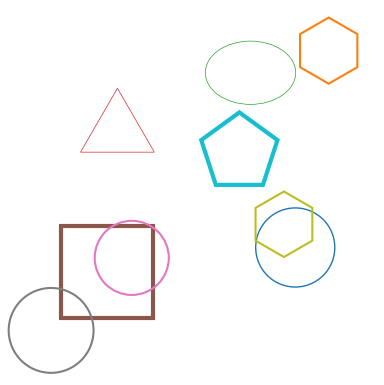[{"shape": "circle", "thickness": 1, "radius": 0.51, "center": [0.767, 0.357]}, {"shape": "hexagon", "thickness": 1.5, "radius": 0.43, "center": [0.854, 0.868]}, {"shape": "oval", "thickness": 0.5, "radius": 0.59, "center": [0.651, 0.811]}, {"shape": "triangle", "thickness": 0.5, "radius": 0.55, "center": [0.305, 0.66]}, {"shape": "square", "thickness": 3, "radius": 0.6, "center": [0.278, 0.294]}, {"shape": "circle", "thickness": 1.5, "radius": 0.48, "center": [0.342, 0.33]}, {"shape": "circle", "thickness": 1.5, "radius": 0.55, "center": [0.133, 0.142]}, {"shape": "hexagon", "thickness": 1.5, "radius": 0.43, "center": [0.737, 0.417]}, {"shape": "pentagon", "thickness": 3, "radius": 0.52, "center": [0.622, 0.604]}]